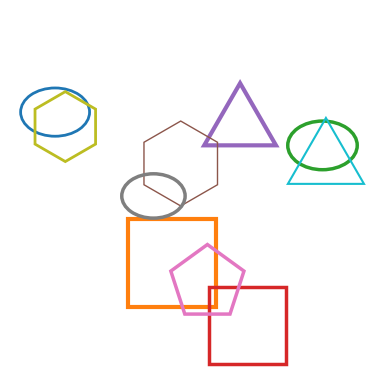[{"shape": "oval", "thickness": 2, "radius": 0.45, "center": [0.143, 0.709]}, {"shape": "square", "thickness": 3, "radius": 0.57, "center": [0.447, 0.316]}, {"shape": "oval", "thickness": 2.5, "radius": 0.45, "center": [0.838, 0.622]}, {"shape": "square", "thickness": 2.5, "radius": 0.5, "center": [0.642, 0.155]}, {"shape": "triangle", "thickness": 3, "radius": 0.54, "center": [0.624, 0.676]}, {"shape": "hexagon", "thickness": 1, "radius": 0.55, "center": [0.469, 0.575]}, {"shape": "pentagon", "thickness": 2.5, "radius": 0.5, "center": [0.539, 0.265]}, {"shape": "oval", "thickness": 2.5, "radius": 0.41, "center": [0.399, 0.491]}, {"shape": "hexagon", "thickness": 2, "radius": 0.45, "center": [0.17, 0.671]}, {"shape": "triangle", "thickness": 1.5, "radius": 0.57, "center": [0.847, 0.579]}]